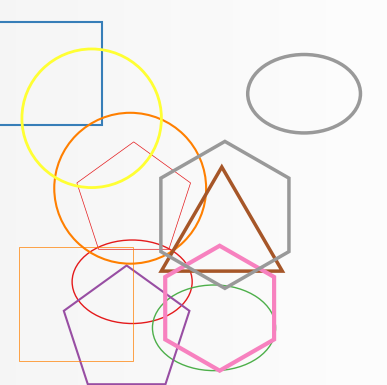[{"shape": "pentagon", "thickness": 0.5, "radius": 0.77, "center": [0.345, 0.477]}, {"shape": "oval", "thickness": 1, "radius": 0.77, "center": [0.341, 0.268]}, {"shape": "square", "thickness": 1.5, "radius": 0.67, "center": [0.13, 0.81]}, {"shape": "oval", "thickness": 1, "radius": 0.79, "center": [0.552, 0.149]}, {"shape": "pentagon", "thickness": 1.5, "radius": 0.85, "center": [0.327, 0.14]}, {"shape": "square", "thickness": 0.5, "radius": 0.74, "center": [0.196, 0.21]}, {"shape": "circle", "thickness": 1.5, "radius": 0.98, "center": [0.336, 0.511]}, {"shape": "circle", "thickness": 2, "radius": 0.9, "center": [0.237, 0.693]}, {"shape": "triangle", "thickness": 2.5, "radius": 0.9, "center": [0.572, 0.386]}, {"shape": "hexagon", "thickness": 3, "radius": 0.81, "center": [0.567, 0.199]}, {"shape": "oval", "thickness": 2.5, "radius": 0.73, "center": [0.785, 0.757]}, {"shape": "hexagon", "thickness": 2.5, "radius": 0.95, "center": [0.58, 0.442]}]